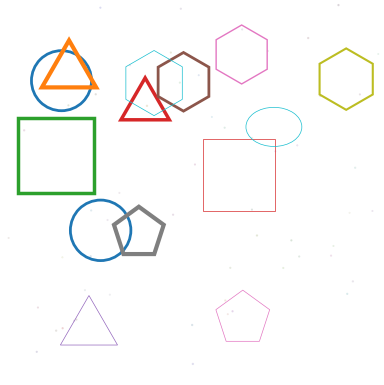[{"shape": "circle", "thickness": 2, "radius": 0.39, "center": [0.261, 0.402]}, {"shape": "circle", "thickness": 2, "radius": 0.39, "center": [0.16, 0.79]}, {"shape": "triangle", "thickness": 3, "radius": 0.41, "center": [0.179, 0.814]}, {"shape": "square", "thickness": 2.5, "radius": 0.49, "center": [0.146, 0.596]}, {"shape": "square", "thickness": 0.5, "radius": 0.47, "center": [0.62, 0.545]}, {"shape": "triangle", "thickness": 2.5, "radius": 0.36, "center": [0.377, 0.725]}, {"shape": "triangle", "thickness": 0.5, "radius": 0.43, "center": [0.231, 0.147]}, {"shape": "hexagon", "thickness": 2, "radius": 0.38, "center": [0.477, 0.788]}, {"shape": "pentagon", "thickness": 0.5, "radius": 0.37, "center": [0.631, 0.173]}, {"shape": "hexagon", "thickness": 1, "radius": 0.38, "center": [0.628, 0.858]}, {"shape": "pentagon", "thickness": 3, "radius": 0.34, "center": [0.361, 0.395]}, {"shape": "hexagon", "thickness": 1.5, "radius": 0.4, "center": [0.899, 0.794]}, {"shape": "oval", "thickness": 0.5, "radius": 0.36, "center": [0.711, 0.67]}, {"shape": "hexagon", "thickness": 0.5, "radius": 0.42, "center": [0.4, 0.784]}]